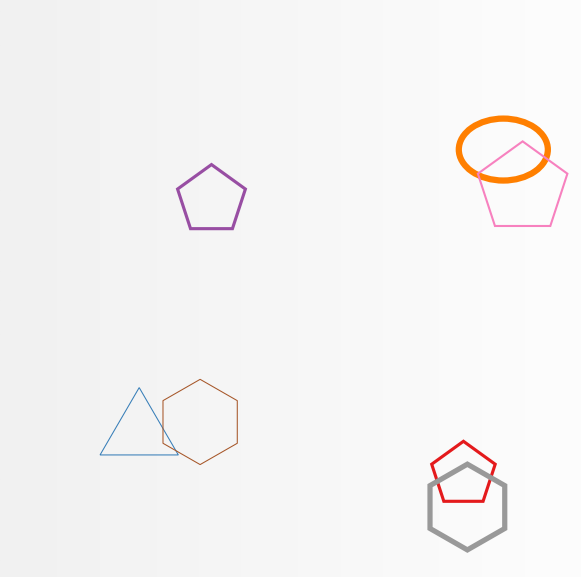[{"shape": "pentagon", "thickness": 1.5, "radius": 0.29, "center": [0.797, 0.178]}, {"shape": "triangle", "thickness": 0.5, "radius": 0.39, "center": [0.239, 0.25]}, {"shape": "pentagon", "thickness": 1.5, "radius": 0.31, "center": [0.364, 0.653]}, {"shape": "oval", "thickness": 3, "radius": 0.38, "center": [0.866, 0.74]}, {"shape": "hexagon", "thickness": 0.5, "radius": 0.37, "center": [0.344, 0.268]}, {"shape": "pentagon", "thickness": 1, "radius": 0.4, "center": [0.899, 0.673]}, {"shape": "hexagon", "thickness": 2.5, "radius": 0.37, "center": [0.804, 0.121]}]